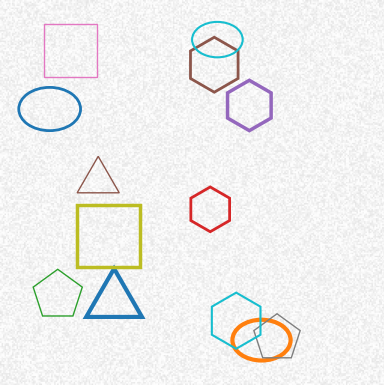[{"shape": "triangle", "thickness": 3, "radius": 0.42, "center": [0.296, 0.219]}, {"shape": "oval", "thickness": 2, "radius": 0.4, "center": [0.129, 0.717]}, {"shape": "oval", "thickness": 3, "radius": 0.38, "center": [0.679, 0.117]}, {"shape": "pentagon", "thickness": 1, "radius": 0.34, "center": [0.15, 0.234]}, {"shape": "hexagon", "thickness": 2, "radius": 0.29, "center": [0.546, 0.456]}, {"shape": "hexagon", "thickness": 2.5, "radius": 0.33, "center": [0.648, 0.726]}, {"shape": "triangle", "thickness": 1, "radius": 0.32, "center": [0.255, 0.531]}, {"shape": "hexagon", "thickness": 2, "radius": 0.36, "center": [0.557, 0.832]}, {"shape": "square", "thickness": 1, "radius": 0.35, "center": [0.182, 0.868]}, {"shape": "pentagon", "thickness": 1, "radius": 0.32, "center": [0.72, 0.122]}, {"shape": "square", "thickness": 2.5, "radius": 0.4, "center": [0.282, 0.388]}, {"shape": "hexagon", "thickness": 1.5, "radius": 0.36, "center": [0.613, 0.167]}, {"shape": "oval", "thickness": 1.5, "radius": 0.33, "center": [0.565, 0.897]}]